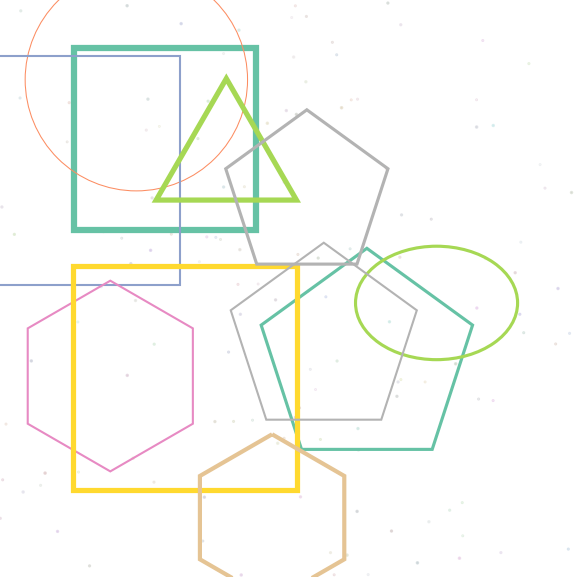[{"shape": "square", "thickness": 3, "radius": 0.79, "center": [0.286, 0.758]}, {"shape": "pentagon", "thickness": 1.5, "radius": 0.96, "center": [0.635, 0.377]}, {"shape": "circle", "thickness": 0.5, "radius": 0.96, "center": [0.236, 0.861]}, {"shape": "square", "thickness": 1, "radius": 0.99, "center": [0.113, 0.703]}, {"shape": "hexagon", "thickness": 1, "radius": 0.83, "center": [0.191, 0.348]}, {"shape": "triangle", "thickness": 2.5, "radius": 0.7, "center": [0.392, 0.723]}, {"shape": "oval", "thickness": 1.5, "radius": 0.7, "center": [0.756, 0.475]}, {"shape": "square", "thickness": 2.5, "radius": 0.97, "center": [0.321, 0.344]}, {"shape": "hexagon", "thickness": 2, "radius": 0.72, "center": [0.471, 0.103]}, {"shape": "pentagon", "thickness": 1.5, "radius": 0.74, "center": [0.531, 0.661]}, {"shape": "pentagon", "thickness": 1, "radius": 0.85, "center": [0.561, 0.409]}]